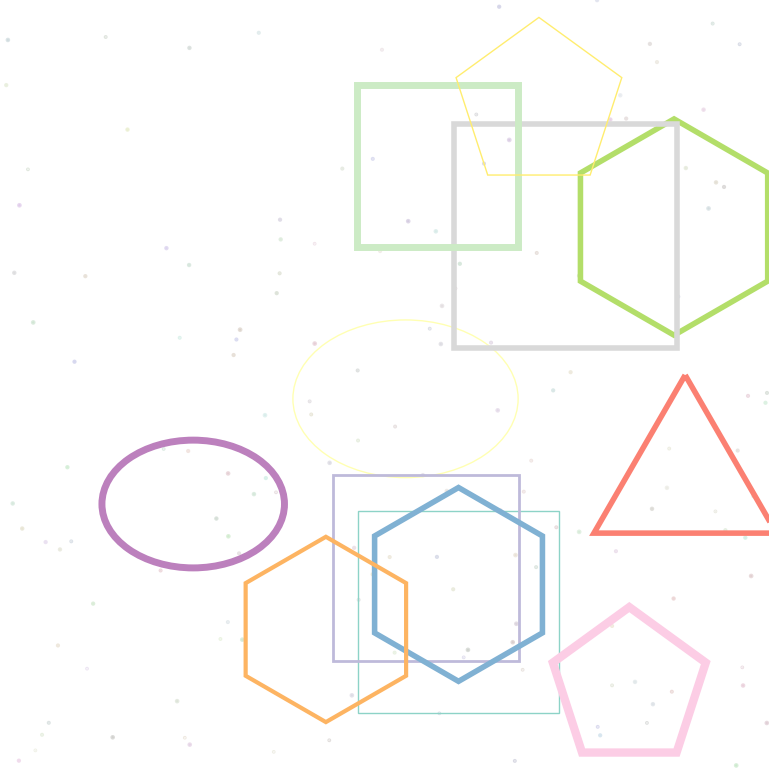[{"shape": "square", "thickness": 0.5, "radius": 0.65, "center": [0.596, 0.205]}, {"shape": "oval", "thickness": 0.5, "radius": 0.73, "center": [0.527, 0.482]}, {"shape": "square", "thickness": 1, "radius": 0.6, "center": [0.553, 0.263]}, {"shape": "triangle", "thickness": 2, "radius": 0.68, "center": [0.89, 0.376]}, {"shape": "hexagon", "thickness": 2, "radius": 0.63, "center": [0.595, 0.241]}, {"shape": "hexagon", "thickness": 1.5, "radius": 0.6, "center": [0.423, 0.183]}, {"shape": "hexagon", "thickness": 2, "radius": 0.7, "center": [0.875, 0.705]}, {"shape": "pentagon", "thickness": 3, "radius": 0.52, "center": [0.817, 0.107]}, {"shape": "square", "thickness": 2, "radius": 0.73, "center": [0.735, 0.693]}, {"shape": "oval", "thickness": 2.5, "radius": 0.59, "center": [0.251, 0.345]}, {"shape": "square", "thickness": 2.5, "radius": 0.52, "center": [0.569, 0.784]}, {"shape": "pentagon", "thickness": 0.5, "radius": 0.57, "center": [0.7, 0.864]}]